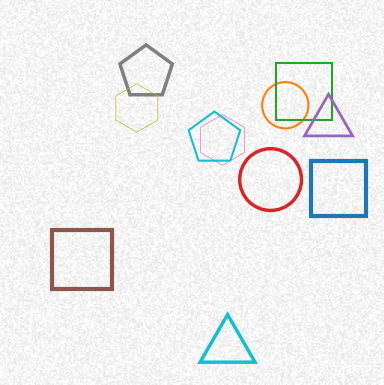[{"shape": "square", "thickness": 3, "radius": 0.36, "center": [0.88, 0.511]}, {"shape": "circle", "thickness": 1.5, "radius": 0.3, "center": [0.741, 0.727]}, {"shape": "square", "thickness": 1.5, "radius": 0.37, "center": [0.789, 0.762]}, {"shape": "circle", "thickness": 2.5, "radius": 0.4, "center": [0.703, 0.534]}, {"shape": "triangle", "thickness": 2, "radius": 0.36, "center": [0.853, 0.683]}, {"shape": "square", "thickness": 3, "radius": 0.39, "center": [0.213, 0.325]}, {"shape": "hexagon", "thickness": 0.5, "radius": 0.33, "center": [0.578, 0.637]}, {"shape": "pentagon", "thickness": 2.5, "radius": 0.36, "center": [0.38, 0.812]}, {"shape": "hexagon", "thickness": 0.5, "radius": 0.31, "center": [0.355, 0.72]}, {"shape": "pentagon", "thickness": 1.5, "radius": 0.35, "center": [0.557, 0.64]}, {"shape": "triangle", "thickness": 2.5, "radius": 0.41, "center": [0.591, 0.1]}]